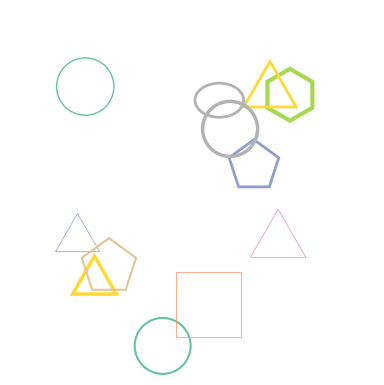[{"shape": "circle", "thickness": 1.5, "radius": 0.36, "center": [0.423, 0.102]}, {"shape": "circle", "thickness": 1, "radius": 0.37, "center": [0.221, 0.775]}, {"shape": "square", "thickness": 0.5, "radius": 0.42, "center": [0.542, 0.209]}, {"shape": "pentagon", "thickness": 2, "radius": 0.34, "center": [0.66, 0.569]}, {"shape": "triangle", "thickness": 0.5, "radius": 0.33, "center": [0.201, 0.379]}, {"shape": "triangle", "thickness": 0.5, "radius": 0.42, "center": [0.722, 0.373]}, {"shape": "hexagon", "thickness": 3, "radius": 0.34, "center": [0.753, 0.754]}, {"shape": "triangle", "thickness": 2, "radius": 0.39, "center": [0.701, 0.761]}, {"shape": "triangle", "thickness": 2.5, "radius": 0.33, "center": [0.245, 0.269]}, {"shape": "pentagon", "thickness": 1.5, "radius": 0.37, "center": [0.283, 0.307]}, {"shape": "circle", "thickness": 2.5, "radius": 0.36, "center": [0.598, 0.665]}, {"shape": "oval", "thickness": 2, "radius": 0.32, "center": [0.57, 0.74]}]